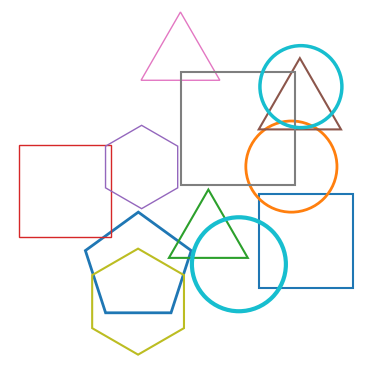[{"shape": "square", "thickness": 1.5, "radius": 0.61, "center": [0.794, 0.374]}, {"shape": "pentagon", "thickness": 2, "radius": 0.72, "center": [0.359, 0.304]}, {"shape": "circle", "thickness": 2, "radius": 0.59, "center": [0.757, 0.567]}, {"shape": "triangle", "thickness": 1.5, "radius": 0.59, "center": [0.541, 0.389]}, {"shape": "square", "thickness": 1, "radius": 0.6, "center": [0.168, 0.503]}, {"shape": "hexagon", "thickness": 1, "radius": 0.54, "center": [0.368, 0.566]}, {"shape": "triangle", "thickness": 1.5, "radius": 0.62, "center": [0.779, 0.726]}, {"shape": "triangle", "thickness": 1, "radius": 0.59, "center": [0.469, 0.851]}, {"shape": "square", "thickness": 1.5, "radius": 0.74, "center": [0.618, 0.666]}, {"shape": "hexagon", "thickness": 1.5, "radius": 0.69, "center": [0.359, 0.217]}, {"shape": "circle", "thickness": 2.5, "radius": 0.53, "center": [0.782, 0.775]}, {"shape": "circle", "thickness": 3, "radius": 0.61, "center": [0.621, 0.314]}]